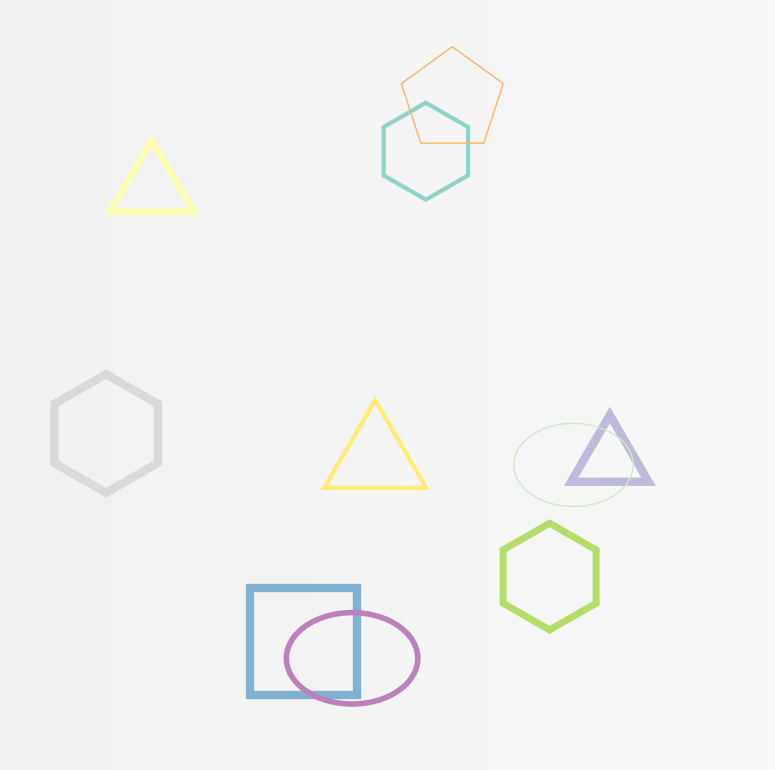[{"shape": "hexagon", "thickness": 1.5, "radius": 0.31, "center": [0.55, 0.804]}, {"shape": "triangle", "thickness": 2.5, "radius": 0.31, "center": [0.196, 0.756]}, {"shape": "triangle", "thickness": 3, "radius": 0.29, "center": [0.787, 0.403]}, {"shape": "square", "thickness": 3, "radius": 0.35, "center": [0.392, 0.167]}, {"shape": "pentagon", "thickness": 0.5, "radius": 0.35, "center": [0.584, 0.87]}, {"shape": "hexagon", "thickness": 2.5, "radius": 0.35, "center": [0.709, 0.251]}, {"shape": "hexagon", "thickness": 3, "radius": 0.38, "center": [0.137, 0.437]}, {"shape": "oval", "thickness": 2, "radius": 0.42, "center": [0.454, 0.145]}, {"shape": "oval", "thickness": 0.5, "radius": 0.39, "center": [0.74, 0.396]}, {"shape": "triangle", "thickness": 1.5, "radius": 0.38, "center": [0.484, 0.404]}]